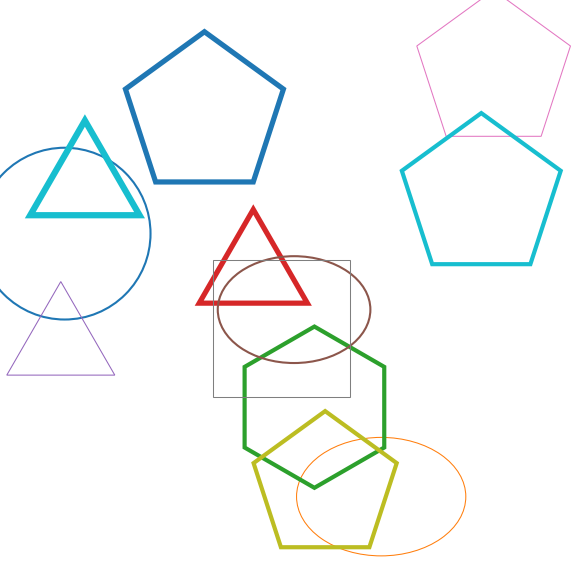[{"shape": "pentagon", "thickness": 2.5, "radius": 0.72, "center": [0.354, 0.8]}, {"shape": "circle", "thickness": 1, "radius": 0.74, "center": [0.112, 0.595]}, {"shape": "oval", "thickness": 0.5, "radius": 0.73, "center": [0.66, 0.139]}, {"shape": "hexagon", "thickness": 2, "radius": 0.7, "center": [0.544, 0.294]}, {"shape": "triangle", "thickness": 2.5, "radius": 0.54, "center": [0.439, 0.528]}, {"shape": "triangle", "thickness": 0.5, "radius": 0.54, "center": [0.105, 0.404]}, {"shape": "oval", "thickness": 1, "radius": 0.66, "center": [0.509, 0.463]}, {"shape": "pentagon", "thickness": 0.5, "radius": 0.7, "center": [0.855, 0.876]}, {"shape": "square", "thickness": 0.5, "radius": 0.59, "center": [0.487, 0.43]}, {"shape": "pentagon", "thickness": 2, "radius": 0.65, "center": [0.563, 0.157]}, {"shape": "pentagon", "thickness": 2, "radius": 0.72, "center": [0.833, 0.659]}, {"shape": "triangle", "thickness": 3, "radius": 0.55, "center": [0.147, 0.681]}]